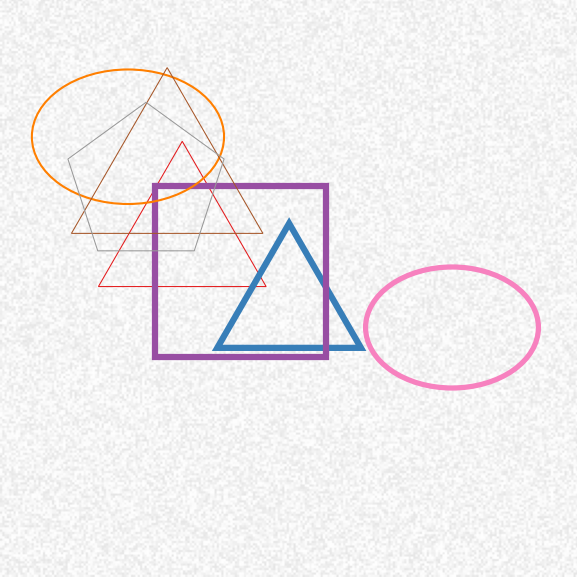[{"shape": "triangle", "thickness": 0.5, "radius": 0.84, "center": [0.316, 0.587]}, {"shape": "triangle", "thickness": 3, "radius": 0.72, "center": [0.501, 0.469]}, {"shape": "square", "thickness": 3, "radius": 0.74, "center": [0.417, 0.529]}, {"shape": "oval", "thickness": 1, "radius": 0.83, "center": [0.222, 0.762]}, {"shape": "triangle", "thickness": 0.5, "radius": 0.96, "center": [0.289, 0.691]}, {"shape": "oval", "thickness": 2.5, "radius": 0.75, "center": [0.783, 0.432]}, {"shape": "pentagon", "thickness": 0.5, "radius": 0.71, "center": [0.253, 0.68]}]